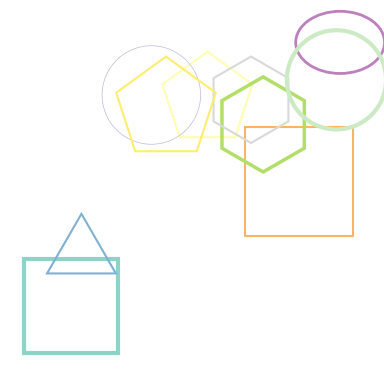[{"shape": "square", "thickness": 3, "radius": 0.61, "center": [0.184, 0.205]}, {"shape": "pentagon", "thickness": 1.5, "radius": 0.61, "center": [0.539, 0.743]}, {"shape": "circle", "thickness": 0.5, "radius": 0.64, "center": [0.393, 0.753]}, {"shape": "triangle", "thickness": 1.5, "radius": 0.52, "center": [0.212, 0.341]}, {"shape": "square", "thickness": 1.5, "radius": 0.71, "center": [0.776, 0.528]}, {"shape": "hexagon", "thickness": 2.5, "radius": 0.62, "center": [0.683, 0.677]}, {"shape": "hexagon", "thickness": 1.5, "radius": 0.56, "center": [0.652, 0.741]}, {"shape": "oval", "thickness": 2, "radius": 0.58, "center": [0.883, 0.89]}, {"shape": "circle", "thickness": 3, "radius": 0.64, "center": [0.874, 0.793]}, {"shape": "pentagon", "thickness": 1.5, "radius": 0.68, "center": [0.431, 0.717]}]